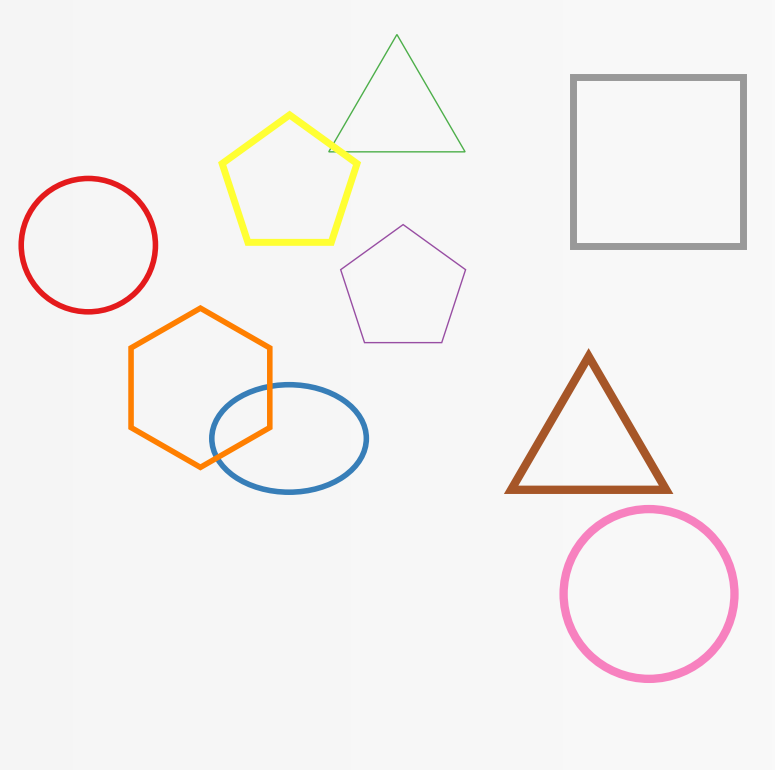[{"shape": "circle", "thickness": 2, "radius": 0.43, "center": [0.114, 0.682]}, {"shape": "oval", "thickness": 2, "radius": 0.5, "center": [0.373, 0.431]}, {"shape": "triangle", "thickness": 0.5, "radius": 0.51, "center": [0.512, 0.854]}, {"shape": "pentagon", "thickness": 0.5, "radius": 0.42, "center": [0.52, 0.624]}, {"shape": "hexagon", "thickness": 2, "radius": 0.52, "center": [0.259, 0.496]}, {"shape": "pentagon", "thickness": 2.5, "radius": 0.46, "center": [0.374, 0.759]}, {"shape": "triangle", "thickness": 3, "radius": 0.58, "center": [0.76, 0.422]}, {"shape": "circle", "thickness": 3, "radius": 0.55, "center": [0.837, 0.229]}, {"shape": "square", "thickness": 2.5, "radius": 0.55, "center": [0.849, 0.79]}]